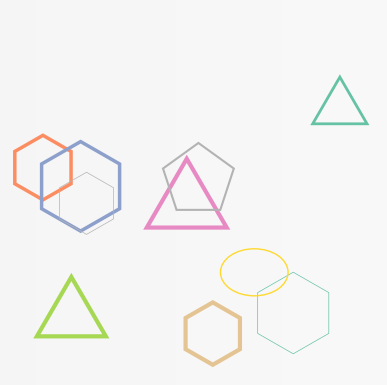[{"shape": "triangle", "thickness": 2, "radius": 0.4, "center": [0.877, 0.719]}, {"shape": "hexagon", "thickness": 0.5, "radius": 0.53, "center": [0.757, 0.187]}, {"shape": "hexagon", "thickness": 2.5, "radius": 0.42, "center": [0.111, 0.565]}, {"shape": "hexagon", "thickness": 2.5, "radius": 0.58, "center": [0.208, 0.516]}, {"shape": "triangle", "thickness": 3, "radius": 0.6, "center": [0.482, 0.468]}, {"shape": "triangle", "thickness": 3, "radius": 0.51, "center": [0.184, 0.178]}, {"shape": "oval", "thickness": 1, "radius": 0.44, "center": [0.656, 0.293]}, {"shape": "hexagon", "thickness": 3, "radius": 0.41, "center": [0.549, 0.134]}, {"shape": "pentagon", "thickness": 1.5, "radius": 0.48, "center": [0.512, 0.533]}, {"shape": "hexagon", "thickness": 0.5, "radius": 0.4, "center": [0.223, 0.472]}]